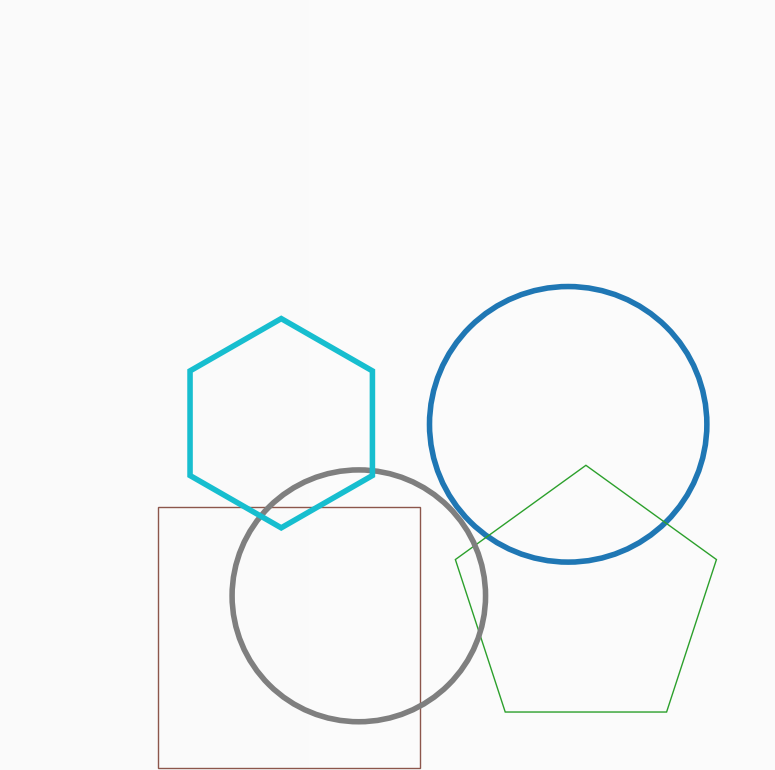[{"shape": "circle", "thickness": 2, "radius": 0.89, "center": [0.733, 0.449]}, {"shape": "pentagon", "thickness": 0.5, "radius": 0.89, "center": [0.756, 0.219]}, {"shape": "square", "thickness": 0.5, "radius": 0.85, "center": [0.373, 0.172]}, {"shape": "circle", "thickness": 2, "radius": 0.82, "center": [0.463, 0.226]}, {"shape": "hexagon", "thickness": 2, "radius": 0.68, "center": [0.363, 0.45]}]